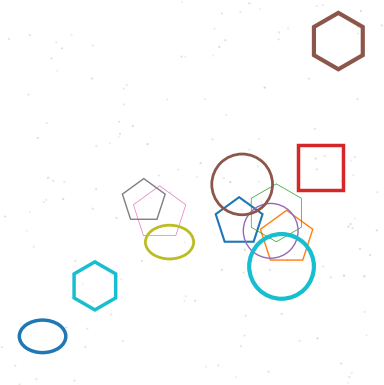[{"shape": "pentagon", "thickness": 1.5, "radius": 0.32, "center": [0.621, 0.424]}, {"shape": "oval", "thickness": 2.5, "radius": 0.3, "center": [0.111, 0.126]}, {"shape": "pentagon", "thickness": 1, "radius": 0.36, "center": [0.744, 0.382]}, {"shape": "hexagon", "thickness": 0.5, "radius": 0.38, "center": [0.718, 0.447]}, {"shape": "square", "thickness": 2.5, "radius": 0.29, "center": [0.832, 0.566]}, {"shape": "circle", "thickness": 1, "radius": 0.36, "center": [0.703, 0.4]}, {"shape": "hexagon", "thickness": 3, "radius": 0.37, "center": [0.879, 0.893]}, {"shape": "circle", "thickness": 2, "radius": 0.39, "center": [0.629, 0.521]}, {"shape": "pentagon", "thickness": 0.5, "radius": 0.36, "center": [0.415, 0.446]}, {"shape": "pentagon", "thickness": 1, "radius": 0.29, "center": [0.373, 0.478]}, {"shape": "oval", "thickness": 2, "radius": 0.31, "center": [0.44, 0.371]}, {"shape": "hexagon", "thickness": 2.5, "radius": 0.31, "center": [0.246, 0.257]}, {"shape": "circle", "thickness": 3, "radius": 0.42, "center": [0.731, 0.308]}]